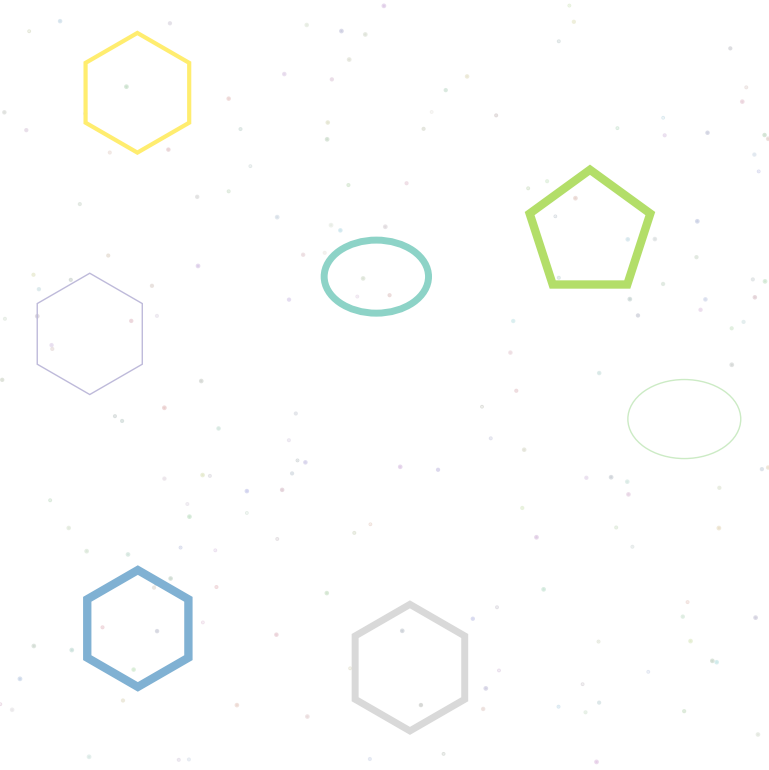[{"shape": "oval", "thickness": 2.5, "radius": 0.34, "center": [0.489, 0.641]}, {"shape": "hexagon", "thickness": 0.5, "radius": 0.39, "center": [0.117, 0.566]}, {"shape": "hexagon", "thickness": 3, "radius": 0.38, "center": [0.179, 0.184]}, {"shape": "pentagon", "thickness": 3, "radius": 0.41, "center": [0.766, 0.697]}, {"shape": "hexagon", "thickness": 2.5, "radius": 0.41, "center": [0.532, 0.133]}, {"shape": "oval", "thickness": 0.5, "radius": 0.37, "center": [0.889, 0.456]}, {"shape": "hexagon", "thickness": 1.5, "radius": 0.39, "center": [0.178, 0.88]}]